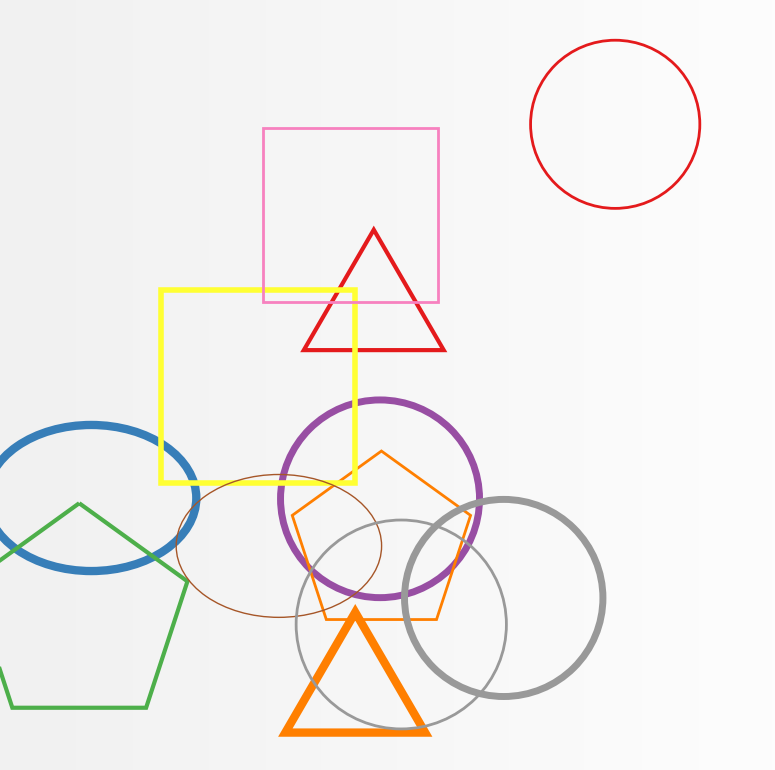[{"shape": "circle", "thickness": 1, "radius": 0.55, "center": [0.794, 0.839]}, {"shape": "triangle", "thickness": 1.5, "radius": 0.52, "center": [0.482, 0.597]}, {"shape": "oval", "thickness": 3, "radius": 0.68, "center": [0.118, 0.353]}, {"shape": "pentagon", "thickness": 1.5, "radius": 0.73, "center": [0.102, 0.2]}, {"shape": "circle", "thickness": 2.5, "radius": 0.64, "center": [0.49, 0.352]}, {"shape": "pentagon", "thickness": 1, "radius": 0.6, "center": [0.492, 0.293]}, {"shape": "triangle", "thickness": 3, "radius": 0.52, "center": [0.458, 0.101]}, {"shape": "square", "thickness": 2, "radius": 0.63, "center": [0.333, 0.499]}, {"shape": "oval", "thickness": 0.5, "radius": 0.66, "center": [0.36, 0.291]}, {"shape": "square", "thickness": 1, "radius": 0.56, "center": [0.453, 0.721]}, {"shape": "circle", "thickness": 1, "radius": 0.68, "center": [0.518, 0.189]}, {"shape": "circle", "thickness": 2.5, "radius": 0.64, "center": [0.65, 0.223]}]